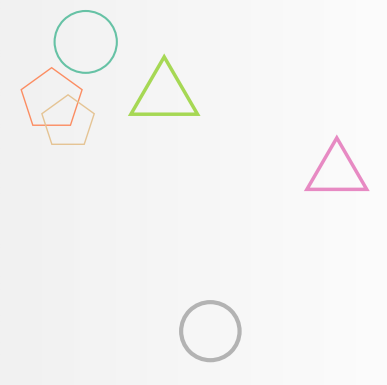[{"shape": "circle", "thickness": 1.5, "radius": 0.4, "center": [0.221, 0.891]}, {"shape": "pentagon", "thickness": 1, "radius": 0.41, "center": [0.133, 0.742]}, {"shape": "triangle", "thickness": 2.5, "radius": 0.45, "center": [0.869, 0.553]}, {"shape": "triangle", "thickness": 2.5, "radius": 0.5, "center": [0.424, 0.753]}, {"shape": "pentagon", "thickness": 1, "radius": 0.36, "center": [0.176, 0.683]}, {"shape": "circle", "thickness": 3, "radius": 0.38, "center": [0.543, 0.14]}]